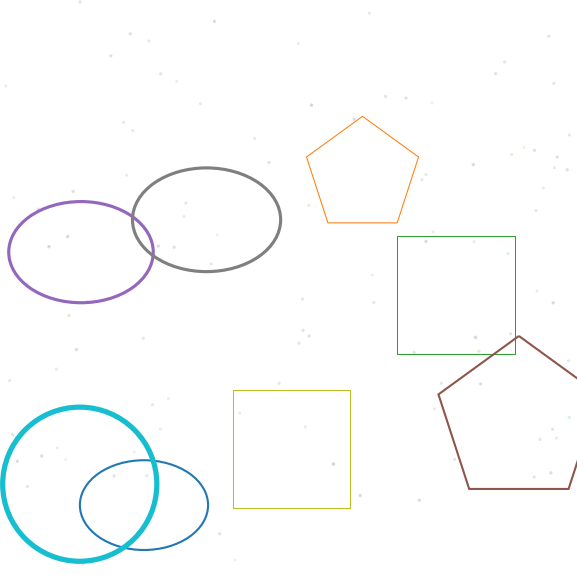[{"shape": "oval", "thickness": 1, "radius": 0.56, "center": [0.249, 0.124]}, {"shape": "pentagon", "thickness": 0.5, "radius": 0.51, "center": [0.628, 0.696]}, {"shape": "square", "thickness": 0.5, "radius": 0.51, "center": [0.79, 0.488]}, {"shape": "oval", "thickness": 1.5, "radius": 0.63, "center": [0.14, 0.563]}, {"shape": "pentagon", "thickness": 1, "radius": 0.73, "center": [0.898, 0.271]}, {"shape": "oval", "thickness": 1.5, "radius": 0.64, "center": [0.358, 0.619]}, {"shape": "square", "thickness": 0.5, "radius": 0.51, "center": [0.504, 0.222]}, {"shape": "circle", "thickness": 2.5, "radius": 0.67, "center": [0.138, 0.161]}]